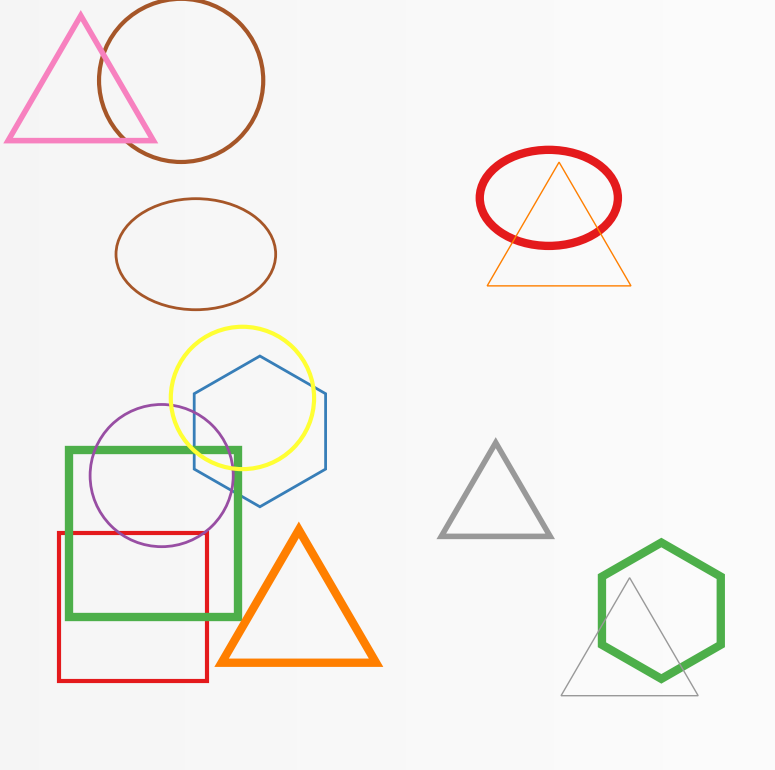[{"shape": "square", "thickness": 1.5, "radius": 0.48, "center": [0.171, 0.211]}, {"shape": "oval", "thickness": 3, "radius": 0.45, "center": [0.708, 0.743]}, {"shape": "hexagon", "thickness": 1, "radius": 0.49, "center": [0.335, 0.44]}, {"shape": "square", "thickness": 3, "radius": 0.54, "center": [0.198, 0.307]}, {"shape": "hexagon", "thickness": 3, "radius": 0.44, "center": [0.853, 0.207]}, {"shape": "circle", "thickness": 1, "radius": 0.46, "center": [0.209, 0.382]}, {"shape": "triangle", "thickness": 0.5, "radius": 0.54, "center": [0.721, 0.682]}, {"shape": "triangle", "thickness": 3, "radius": 0.58, "center": [0.386, 0.197]}, {"shape": "circle", "thickness": 1.5, "radius": 0.46, "center": [0.313, 0.483]}, {"shape": "oval", "thickness": 1, "radius": 0.52, "center": [0.253, 0.67]}, {"shape": "circle", "thickness": 1.5, "radius": 0.53, "center": [0.234, 0.896]}, {"shape": "triangle", "thickness": 2, "radius": 0.54, "center": [0.104, 0.872]}, {"shape": "triangle", "thickness": 0.5, "radius": 0.51, "center": [0.812, 0.148]}, {"shape": "triangle", "thickness": 2, "radius": 0.41, "center": [0.64, 0.344]}]